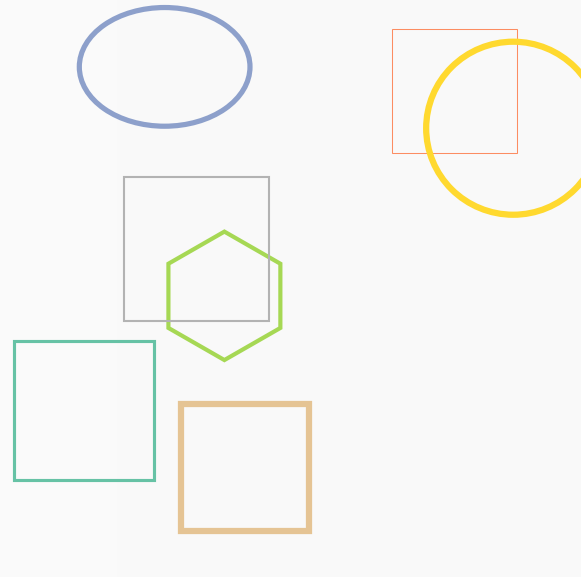[{"shape": "square", "thickness": 1.5, "radius": 0.6, "center": [0.144, 0.289]}, {"shape": "square", "thickness": 0.5, "radius": 0.54, "center": [0.783, 0.841]}, {"shape": "oval", "thickness": 2.5, "radius": 0.73, "center": [0.283, 0.883]}, {"shape": "hexagon", "thickness": 2, "radius": 0.56, "center": [0.386, 0.487]}, {"shape": "circle", "thickness": 3, "radius": 0.75, "center": [0.883, 0.777]}, {"shape": "square", "thickness": 3, "radius": 0.55, "center": [0.422, 0.19]}, {"shape": "square", "thickness": 1, "radius": 0.63, "center": [0.338, 0.568]}]